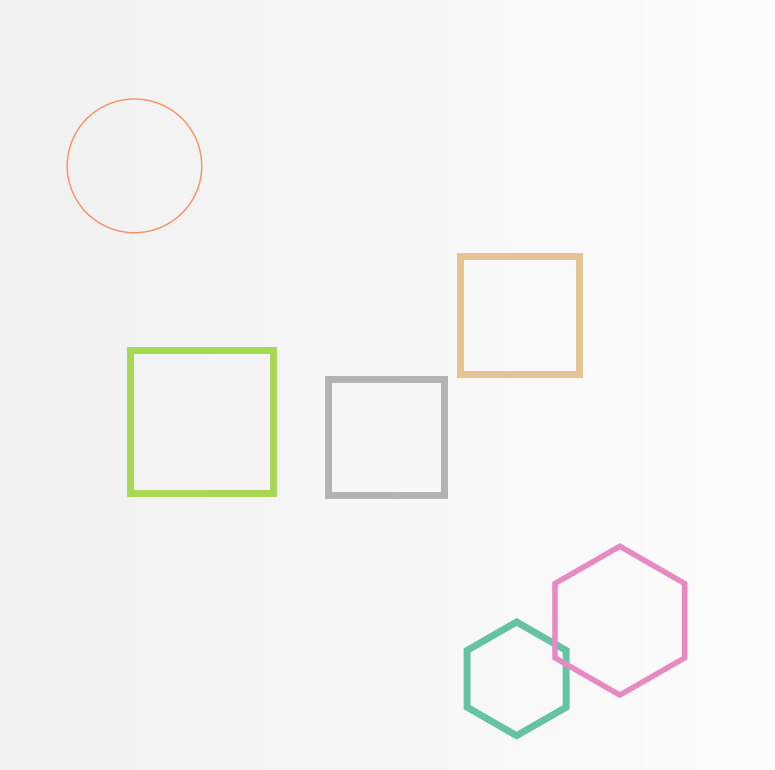[{"shape": "hexagon", "thickness": 2.5, "radius": 0.37, "center": [0.667, 0.118]}, {"shape": "circle", "thickness": 0.5, "radius": 0.43, "center": [0.173, 0.785]}, {"shape": "hexagon", "thickness": 2, "radius": 0.48, "center": [0.8, 0.194]}, {"shape": "square", "thickness": 2.5, "radius": 0.46, "center": [0.26, 0.452]}, {"shape": "square", "thickness": 2.5, "radius": 0.38, "center": [0.671, 0.591]}, {"shape": "square", "thickness": 2.5, "radius": 0.38, "center": [0.498, 0.433]}]